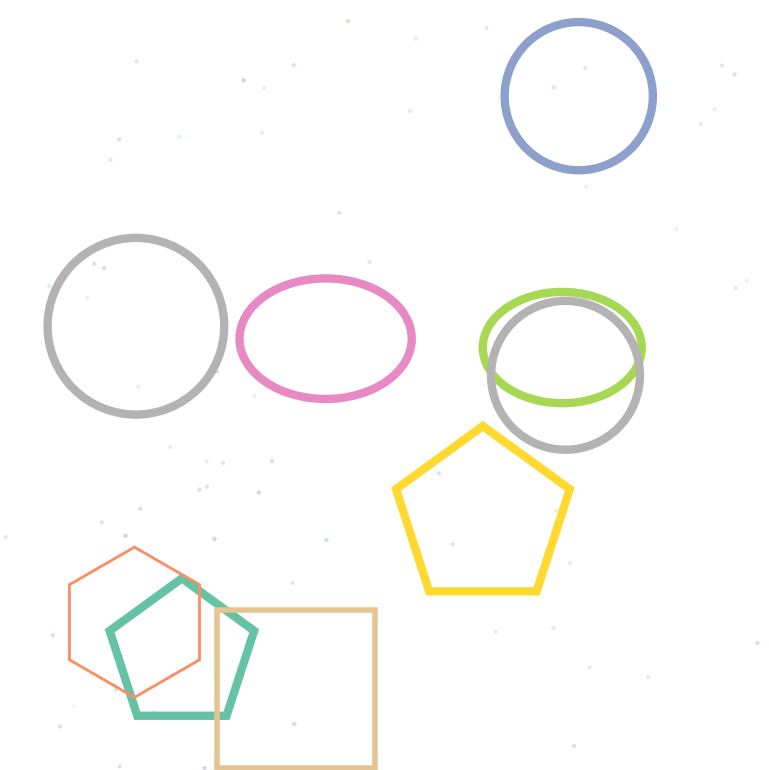[{"shape": "pentagon", "thickness": 3, "radius": 0.49, "center": [0.236, 0.15]}, {"shape": "hexagon", "thickness": 1, "radius": 0.49, "center": [0.175, 0.192]}, {"shape": "circle", "thickness": 3, "radius": 0.48, "center": [0.752, 0.875]}, {"shape": "oval", "thickness": 3, "radius": 0.56, "center": [0.423, 0.56]}, {"shape": "oval", "thickness": 3, "radius": 0.52, "center": [0.73, 0.549]}, {"shape": "pentagon", "thickness": 3, "radius": 0.59, "center": [0.627, 0.328]}, {"shape": "square", "thickness": 2, "radius": 0.51, "center": [0.385, 0.105]}, {"shape": "circle", "thickness": 3, "radius": 0.48, "center": [0.734, 0.513]}, {"shape": "circle", "thickness": 3, "radius": 0.57, "center": [0.176, 0.576]}]